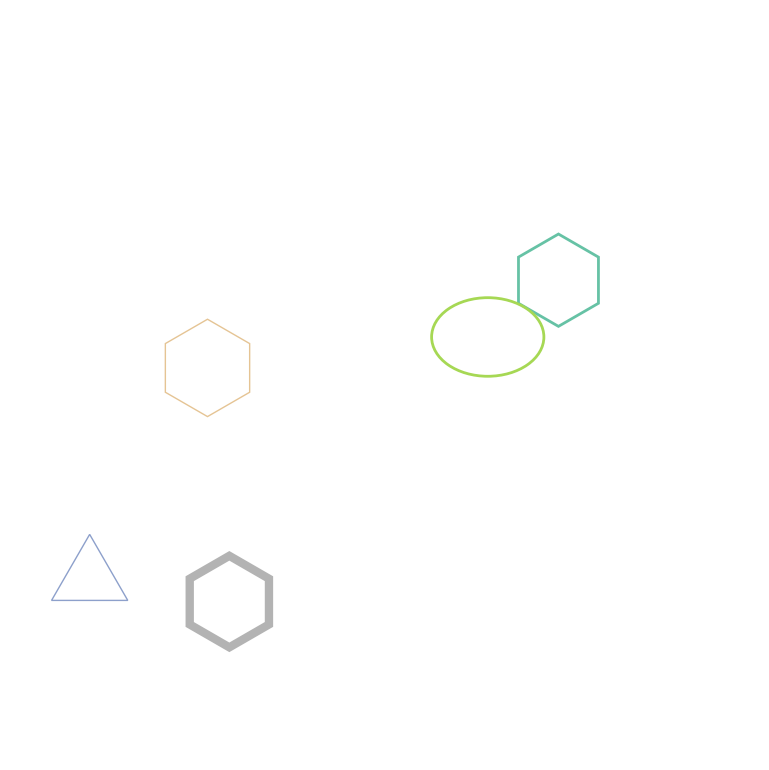[{"shape": "hexagon", "thickness": 1, "radius": 0.3, "center": [0.725, 0.636]}, {"shape": "triangle", "thickness": 0.5, "radius": 0.29, "center": [0.116, 0.249]}, {"shape": "oval", "thickness": 1, "radius": 0.36, "center": [0.633, 0.562]}, {"shape": "hexagon", "thickness": 0.5, "radius": 0.32, "center": [0.269, 0.522]}, {"shape": "hexagon", "thickness": 3, "radius": 0.3, "center": [0.298, 0.219]}]